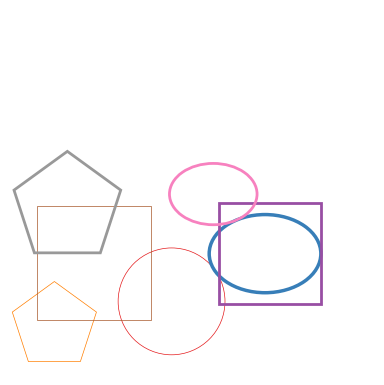[{"shape": "circle", "thickness": 0.5, "radius": 0.69, "center": [0.446, 0.217]}, {"shape": "oval", "thickness": 2.5, "radius": 0.73, "center": [0.688, 0.341]}, {"shape": "square", "thickness": 2, "radius": 0.66, "center": [0.702, 0.342]}, {"shape": "pentagon", "thickness": 0.5, "radius": 0.57, "center": [0.141, 0.154]}, {"shape": "square", "thickness": 0.5, "radius": 0.74, "center": [0.243, 0.316]}, {"shape": "oval", "thickness": 2, "radius": 0.57, "center": [0.554, 0.496]}, {"shape": "pentagon", "thickness": 2, "radius": 0.73, "center": [0.175, 0.461]}]